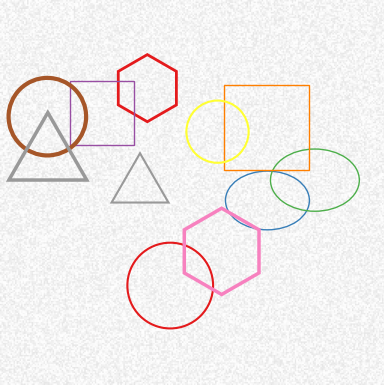[{"shape": "hexagon", "thickness": 2, "radius": 0.44, "center": [0.383, 0.771]}, {"shape": "circle", "thickness": 1.5, "radius": 0.56, "center": [0.442, 0.258]}, {"shape": "oval", "thickness": 1, "radius": 0.54, "center": [0.695, 0.479]}, {"shape": "oval", "thickness": 1, "radius": 0.58, "center": [0.818, 0.532]}, {"shape": "square", "thickness": 1, "radius": 0.42, "center": [0.265, 0.706]}, {"shape": "square", "thickness": 1, "radius": 0.55, "center": [0.693, 0.67]}, {"shape": "circle", "thickness": 1.5, "radius": 0.4, "center": [0.565, 0.658]}, {"shape": "circle", "thickness": 3, "radius": 0.5, "center": [0.123, 0.697]}, {"shape": "hexagon", "thickness": 2.5, "radius": 0.56, "center": [0.576, 0.347]}, {"shape": "triangle", "thickness": 1.5, "radius": 0.43, "center": [0.364, 0.517]}, {"shape": "triangle", "thickness": 2.5, "radius": 0.58, "center": [0.124, 0.591]}]